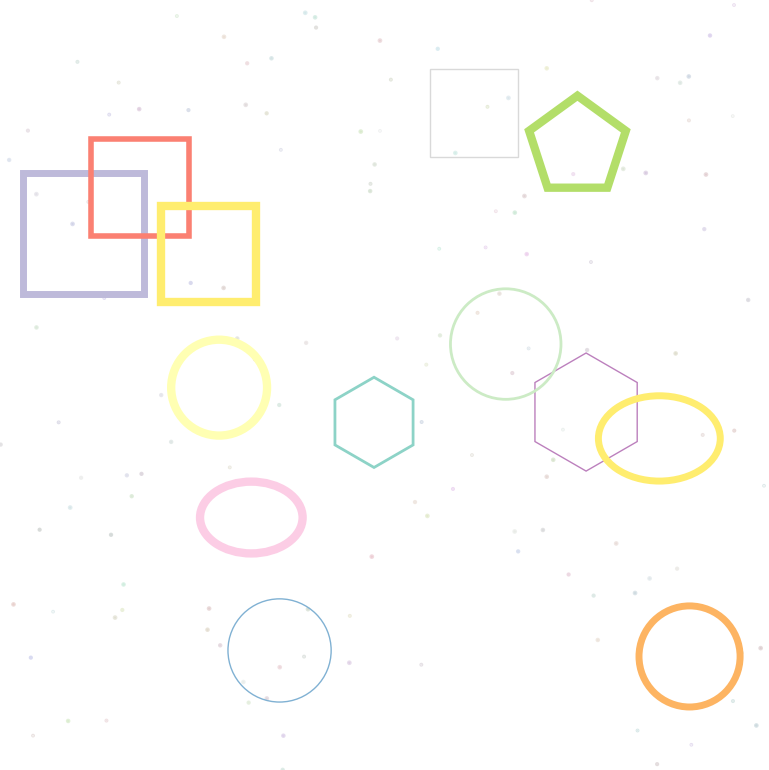[{"shape": "hexagon", "thickness": 1, "radius": 0.29, "center": [0.486, 0.451]}, {"shape": "circle", "thickness": 3, "radius": 0.31, "center": [0.285, 0.497]}, {"shape": "square", "thickness": 2.5, "radius": 0.39, "center": [0.108, 0.696]}, {"shape": "square", "thickness": 2, "radius": 0.32, "center": [0.182, 0.757]}, {"shape": "circle", "thickness": 0.5, "radius": 0.34, "center": [0.363, 0.155]}, {"shape": "circle", "thickness": 2.5, "radius": 0.33, "center": [0.896, 0.147]}, {"shape": "pentagon", "thickness": 3, "radius": 0.33, "center": [0.75, 0.81]}, {"shape": "oval", "thickness": 3, "radius": 0.33, "center": [0.326, 0.328]}, {"shape": "square", "thickness": 0.5, "radius": 0.29, "center": [0.615, 0.853]}, {"shape": "hexagon", "thickness": 0.5, "radius": 0.38, "center": [0.761, 0.465]}, {"shape": "circle", "thickness": 1, "radius": 0.36, "center": [0.657, 0.553]}, {"shape": "square", "thickness": 3, "radius": 0.31, "center": [0.271, 0.67]}, {"shape": "oval", "thickness": 2.5, "radius": 0.4, "center": [0.856, 0.431]}]